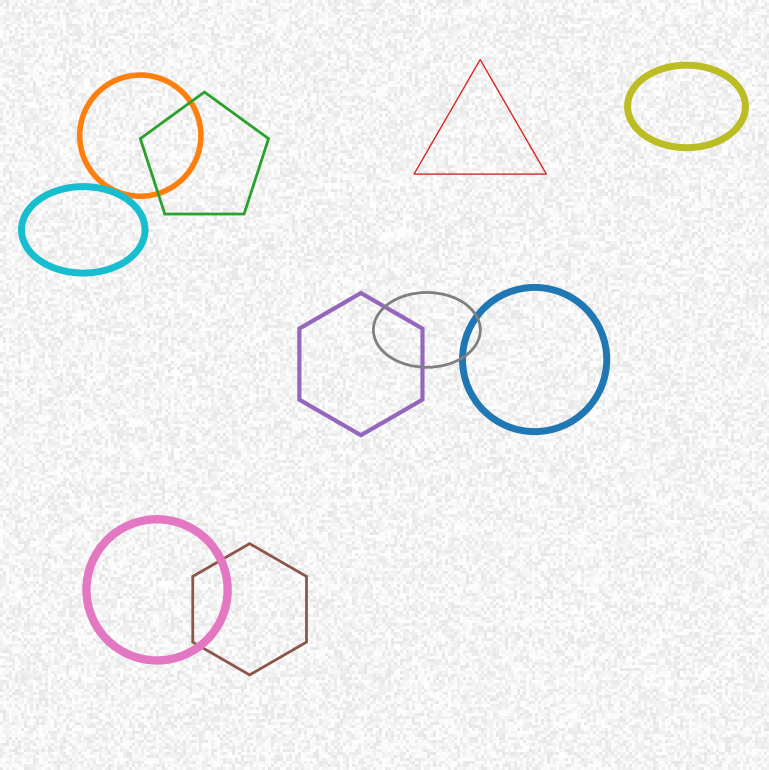[{"shape": "circle", "thickness": 2.5, "radius": 0.47, "center": [0.694, 0.533]}, {"shape": "circle", "thickness": 2, "radius": 0.39, "center": [0.182, 0.824]}, {"shape": "pentagon", "thickness": 1, "radius": 0.44, "center": [0.266, 0.793]}, {"shape": "triangle", "thickness": 0.5, "radius": 0.5, "center": [0.624, 0.823]}, {"shape": "hexagon", "thickness": 1.5, "radius": 0.46, "center": [0.469, 0.527]}, {"shape": "hexagon", "thickness": 1, "radius": 0.43, "center": [0.324, 0.209]}, {"shape": "circle", "thickness": 3, "radius": 0.46, "center": [0.204, 0.234]}, {"shape": "oval", "thickness": 1, "radius": 0.35, "center": [0.554, 0.572]}, {"shape": "oval", "thickness": 2.5, "radius": 0.38, "center": [0.892, 0.862]}, {"shape": "oval", "thickness": 2.5, "radius": 0.4, "center": [0.108, 0.702]}]